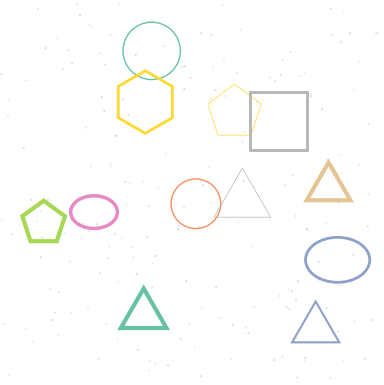[{"shape": "circle", "thickness": 1, "radius": 0.37, "center": [0.394, 0.868]}, {"shape": "triangle", "thickness": 3, "radius": 0.34, "center": [0.373, 0.182]}, {"shape": "circle", "thickness": 1, "radius": 0.32, "center": [0.509, 0.471]}, {"shape": "triangle", "thickness": 1.5, "radius": 0.35, "center": [0.82, 0.146]}, {"shape": "oval", "thickness": 2, "radius": 0.42, "center": [0.877, 0.325]}, {"shape": "oval", "thickness": 2.5, "radius": 0.3, "center": [0.244, 0.449]}, {"shape": "pentagon", "thickness": 3, "radius": 0.29, "center": [0.113, 0.42]}, {"shape": "hexagon", "thickness": 2, "radius": 0.41, "center": [0.377, 0.735]}, {"shape": "pentagon", "thickness": 0.5, "radius": 0.36, "center": [0.609, 0.708]}, {"shape": "triangle", "thickness": 3, "radius": 0.33, "center": [0.854, 0.513]}, {"shape": "square", "thickness": 2, "radius": 0.37, "center": [0.724, 0.686]}, {"shape": "triangle", "thickness": 0.5, "radius": 0.43, "center": [0.63, 0.478]}]